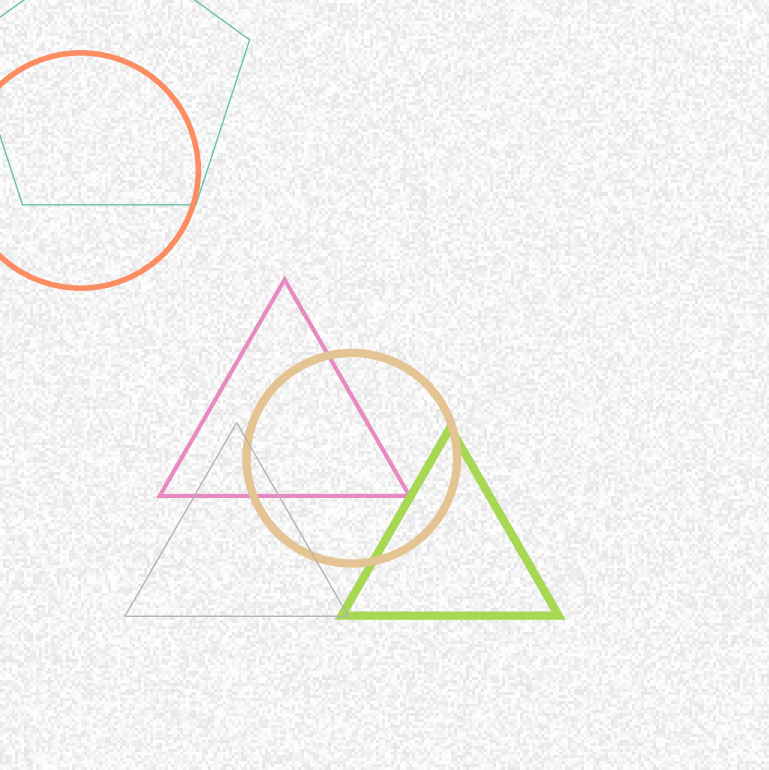[{"shape": "pentagon", "thickness": 0.5, "radius": 0.96, "center": [0.142, 0.889]}, {"shape": "circle", "thickness": 2, "radius": 0.76, "center": [0.105, 0.779]}, {"shape": "triangle", "thickness": 1.5, "radius": 0.94, "center": [0.37, 0.45]}, {"shape": "triangle", "thickness": 3, "radius": 0.81, "center": [0.585, 0.282]}, {"shape": "circle", "thickness": 3, "radius": 0.68, "center": [0.457, 0.405]}, {"shape": "triangle", "thickness": 0.5, "radius": 0.84, "center": [0.307, 0.283]}]